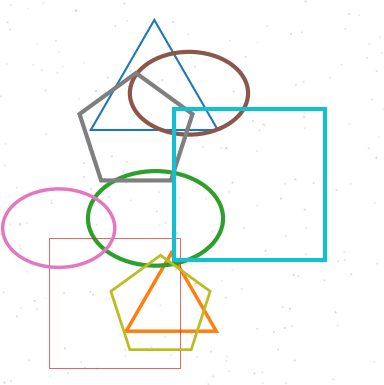[{"shape": "triangle", "thickness": 1.5, "radius": 0.95, "center": [0.401, 0.758]}, {"shape": "triangle", "thickness": 2.5, "radius": 0.68, "center": [0.445, 0.207]}, {"shape": "oval", "thickness": 3, "radius": 0.88, "center": [0.404, 0.433]}, {"shape": "square", "thickness": 0.5, "radius": 0.85, "center": [0.297, 0.213]}, {"shape": "oval", "thickness": 3, "radius": 0.77, "center": [0.491, 0.758]}, {"shape": "oval", "thickness": 2.5, "radius": 0.73, "center": [0.152, 0.407]}, {"shape": "pentagon", "thickness": 3, "radius": 0.77, "center": [0.353, 0.656]}, {"shape": "pentagon", "thickness": 2, "radius": 0.68, "center": [0.417, 0.201]}, {"shape": "square", "thickness": 3, "radius": 0.98, "center": [0.648, 0.522]}]